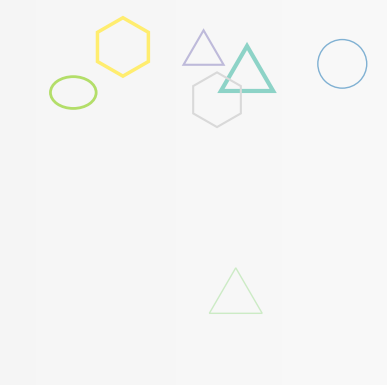[{"shape": "triangle", "thickness": 3, "radius": 0.39, "center": [0.637, 0.803]}, {"shape": "triangle", "thickness": 1.5, "radius": 0.3, "center": [0.525, 0.862]}, {"shape": "circle", "thickness": 1, "radius": 0.32, "center": [0.883, 0.834]}, {"shape": "oval", "thickness": 2, "radius": 0.29, "center": [0.189, 0.76]}, {"shape": "hexagon", "thickness": 1.5, "radius": 0.36, "center": [0.56, 0.741]}, {"shape": "triangle", "thickness": 1, "radius": 0.39, "center": [0.608, 0.226]}, {"shape": "hexagon", "thickness": 2.5, "radius": 0.38, "center": [0.317, 0.878]}]